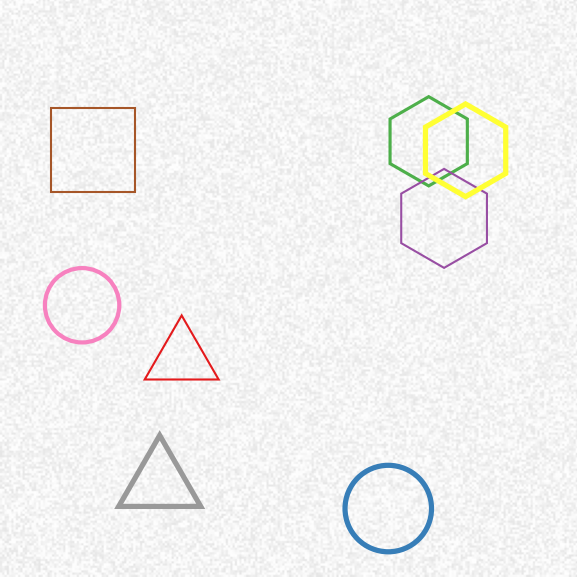[{"shape": "triangle", "thickness": 1, "radius": 0.37, "center": [0.315, 0.379]}, {"shape": "circle", "thickness": 2.5, "radius": 0.37, "center": [0.672, 0.119]}, {"shape": "hexagon", "thickness": 1.5, "radius": 0.39, "center": [0.742, 0.754]}, {"shape": "hexagon", "thickness": 1, "radius": 0.43, "center": [0.769, 0.621]}, {"shape": "hexagon", "thickness": 2.5, "radius": 0.4, "center": [0.806, 0.739]}, {"shape": "square", "thickness": 1, "radius": 0.37, "center": [0.161, 0.74]}, {"shape": "circle", "thickness": 2, "radius": 0.32, "center": [0.142, 0.471]}, {"shape": "triangle", "thickness": 2.5, "radius": 0.41, "center": [0.277, 0.163]}]